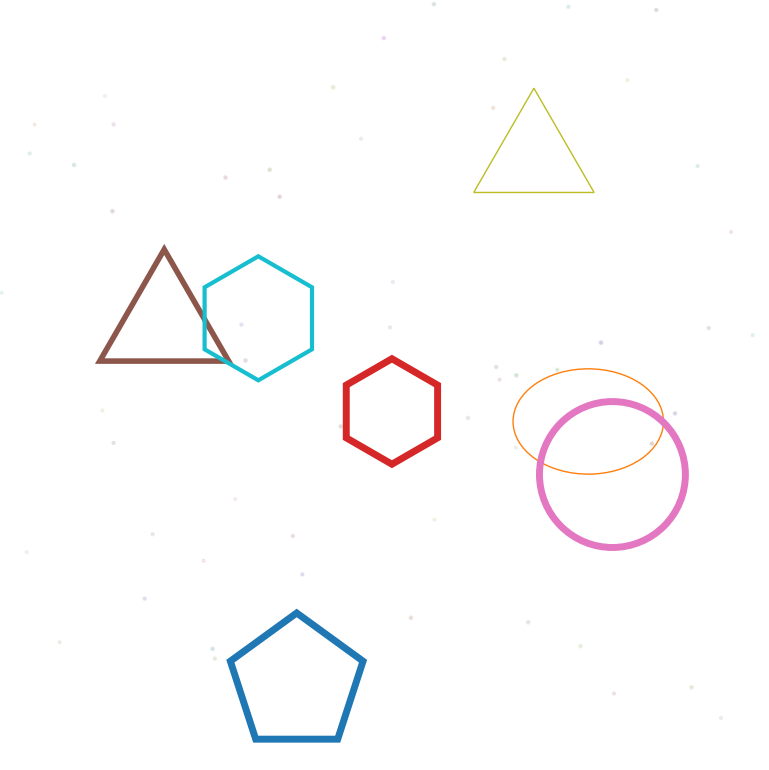[{"shape": "pentagon", "thickness": 2.5, "radius": 0.45, "center": [0.385, 0.113]}, {"shape": "oval", "thickness": 0.5, "radius": 0.49, "center": [0.764, 0.453]}, {"shape": "hexagon", "thickness": 2.5, "radius": 0.34, "center": [0.509, 0.466]}, {"shape": "triangle", "thickness": 2, "radius": 0.48, "center": [0.213, 0.579]}, {"shape": "circle", "thickness": 2.5, "radius": 0.47, "center": [0.795, 0.384]}, {"shape": "triangle", "thickness": 0.5, "radius": 0.45, "center": [0.693, 0.795]}, {"shape": "hexagon", "thickness": 1.5, "radius": 0.4, "center": [0.335, 0.587]}]